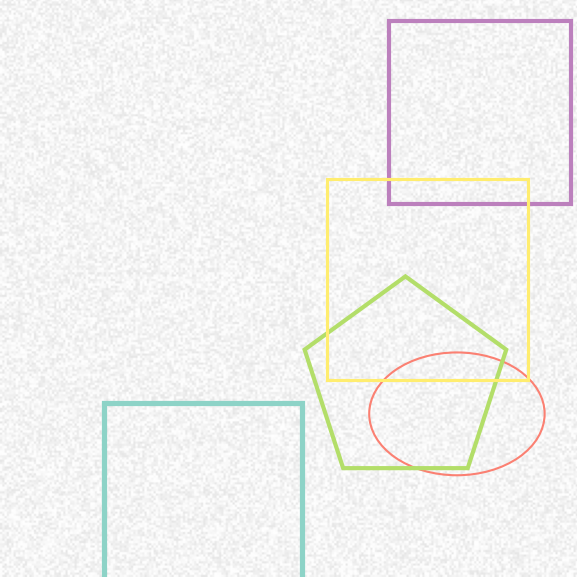[{"shape": "square", "thickness": 2.5, "radius": 0.86, "center": [0.351, 0.13]}, {"shape": "oval", "thickness": 1, "radius": 0.76, "center": [0.791, 0.283]}, {"shape": "pentagon", "thickness": 2, "radius": 0.92, "center": [0.702, 0.337]}, {"shape": "square", "thickness": 2, "radius": 0.79, "center": [0.831, 0.805]}, {"shape": "square", "thickness": 1.5, "radius": 0.87, "center": [0.74, 0.515]}]